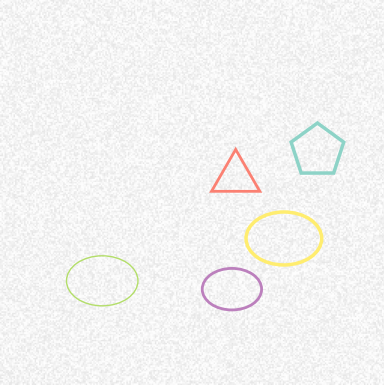[{"shape": "pentagon", "thickness": 2.5, "radius": 0.36, "center": [0.824, 0.609]}, {"shape": "triangle", "thickness": 2, "radius": 0.36, "center": [0.612, 0.539]}, {"shape": "oval", "thickness": 1, "radius": 0.46, "center": [0.266, 0.271]}, {"shape": "oval", "thickness": 2, "radius": 0.39, "center": [0.602, 0.249]}, {"shape": "oval", "thickness": 2.5, "radius": 0.49, "center": [0.737, 0.381]}]